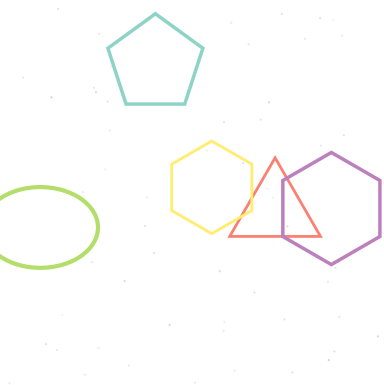[{"shape": "pentagon", "thickness": 2.5, "radius": 0.65, "center": [0.404, 0.835]}, {"shape": "triangle", "thickness": 2, "radius": 0.68, "center": [0.715, 0.454]}, {"shape": "oval", "thickness": 3, "radius": 0.75, "center": [0.105, 0.409]}, {"shape": "hexagon", "thickness": 2.5, "radius": 0.73, "center": [0.861, 0.458]}, {"shape": "hexagon", "thickness": 2, "radius": 0.6, "center": [0.55, 0.513]}]